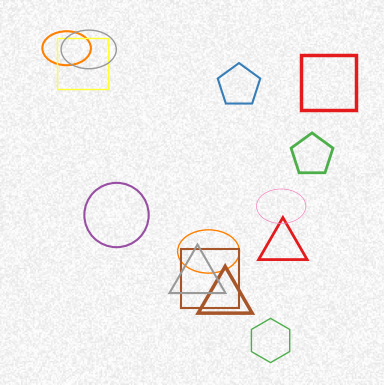[{"shape": "square", "thickness": 2.5, "radius": 0.36, "center": [0.854, 0.785]}, {"shape": "triangle", "thickness": 2, "radius": 0.36, "center": [0.735, 0.362]}, {"shape": "pentagon", "thickness": 1.5, "radius": 0.29, "center": [0.621, 0.778]}, {"shape": "hexagon", "thickness": 1, "radius": 0.29, "center": [0.703, 0.116]}, {"shape": "pentagon", "thickness": 2, "radius": 0.29, "center": [0.81, 0.598]}, {"shape": "circle", "thickness": 1.5, "radius": 0.42, "center": [0.303, 0.441]}, {"shape": "oval", "thickness": 1.5, "radius": 0.32, "center": [0.173, 0.875]}, {"shape": "oval", "thickness": 1, "radius": 0.4, "center": [0.542, 0.347]}, {"shape": "square", "thickness": 1, "radius": 0.33, "center": [0.214, 0.836]}, {"shape": "square", "thickness": 1.5, "radius": 0.38, "center": [0.545, 0.276]}, {"shape": "triangle", "thickness": 2.5, "radius": 0.4, "center": [0.585, 0.227]}, {"shape": "oval", "thickness": 0.5, "radius": 0.32, "center": [0.73, 0.464]}, {"shape": "oval", "thickness": 1, "radius": 0.36, "center": [0.23, 0.872]}, {"shape": "triangle", "thickness": 1.5, "radius": 0.42, "center": [0.513, 0.281]}]